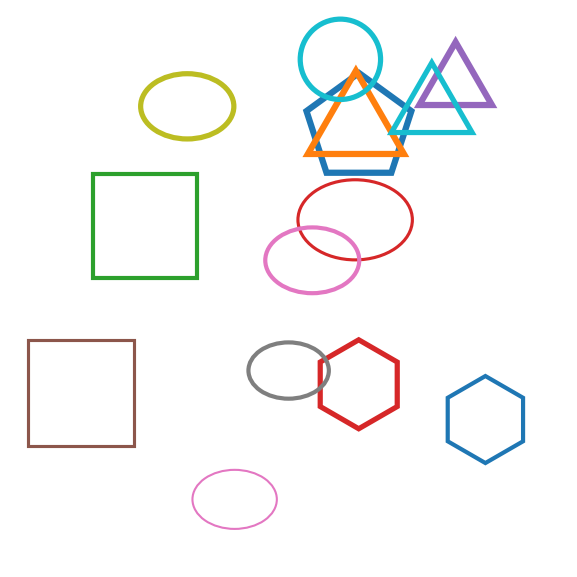[{"shape": "pentagon", "thickness": 3, "radius": 0.48, "center": [0.622, 0.777]}, {"shape": "hexagon", "thickness": 2, "radius": 0.38, "center": [0.841, 0.273]}, {"shape": "triangle", "thickness": 3, "radius": 0.48, "center": [0.616, 0.781]}, {"shape": "square", "thickness": 2, "radius": 0.45, "center": [0.252, 0.608]}, {"shape": "oval", "thickness": 1.5, "radius": 0.5, "center": [0.615, 0.618]}, {"shape": "hexagon", "thickness": 2.5, "radius": 0.38, "center": [0.621, 0.334]}, {"shape": "triangle", "thickness": 3, "radius": 0.36, "center": [0.789, 0.854]}, {"shape": "square", "thickness": 1.5, "radius": 0.46, "center": [0.14, 0.319]}, {"shape": "oval", "thickness": 2, "radius": 0.41, "center": [0.541, 0.548]}, {"shape": "oval", "thickness": 1, "radius": 0.37, "center": [0.406, 0.134]}, {"shape": "oval", "thickness": 2, "radius": 0.35, "center": [0.5, 0.358]}, {"shape": "oval", "thickness": 2.5, "radius": 0.4, "center": [0.324, 0.815]}, {"shape": "triangle", "thickness": 2.5, "radius": 0.4, "center": [0.748, 0.81]}, {"shape": "circle", "thickness": 2.5, "radius": 0.35, "center": [0.589, 0.896]}]